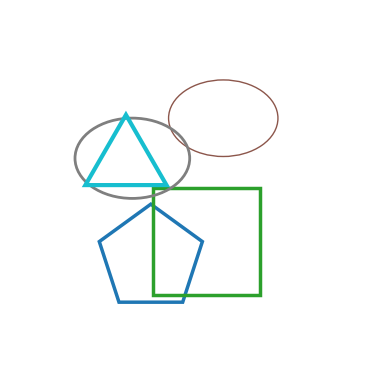[{"shape": "pentagon", "thickness": 2.5, "radius": 0.7, "center": [0.392, 0.329]}, {"shape": "square", "thickness": 2.5, "radius": 0.7, "center": [0.537, 0.372]}, {"shape": "oval", "thickness": 1, "radius": 0.71, "center": [0.58, 0.693]}, {"shape": "oval", "thickness": 2, "radius": 0.74, "center": [0.344, 0.589]}, {"shape": "triangle", "thickness": 3, "radius": 0.61, "center": [0.327, 0.58]}]